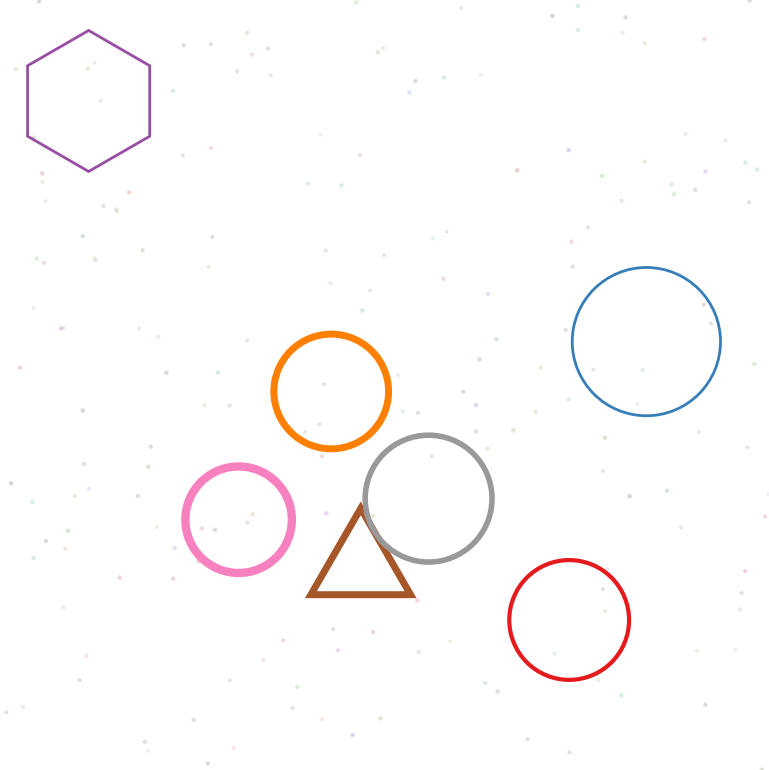[{"shape": "circle", "thickness": 1.5, "radius": 0.39, "center": [0.739, 0.195]}, {"shape": "circle", "thickness": 1, "radius": 0.48, "center": [0.839, 0.556]}, {"shape": "hexagon", "thickness": 1, "radius": 0.46, "center": [0.115, 0.869]}, {"shape": "circle", "thickness": 2.5, "radius": 0.37, "center": [0.43, 0.492]}, {"shape": "triangle", "thickness": 2.5, "radius": 0.37, "center": [0.468, 0.265]}, {"shape": "circle", "thickness": 3, "radius": 0.35, "center": [0.31, 0.325]}, {"shape": "circle", "thickness": 2, "radius": 0.41, "center": [0.557, 0.352]}]